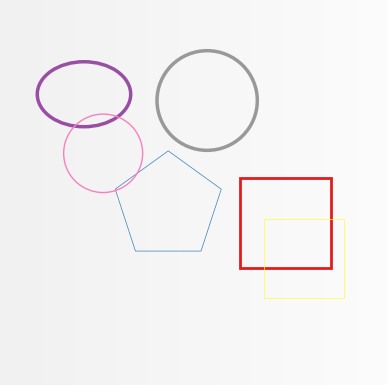[{"shape": "square", "thickness": 2, "radius": 0.59, "center": [0.737, 0.421]}, {"shape": "pentagon", "thickness": 0.5, "radius": 0.72, "center": [0.434, 0.464]}, {"shape": "oval", "thickness": 2.5, "radius": 0.6, "center": [0.217, 0.755]}, {"shape": "square", "thickness": 0.5, "radius": 0.51, "center": [0.784, 0.327]}, {"shape": "circle", "thickness": 1, "radius": 0.51, "center": [0.266, 0.602]}, {"shape": "circle", "thickness": 2.5, "radius": 0.65, "center": [0.535, 0.739]}]